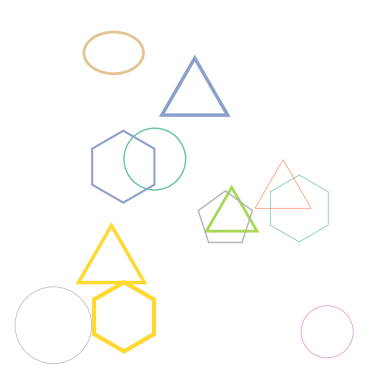[{"shape": "hexagon", "thickness": 0.5, "radius": 0.43, "center": [0.777, 0.459]}, {"shape": "circle", "thickness": 1, "radius": 0.4, "center": [0.402, 0.587]}, {"shape": "triangle", "thickness": 0.5, "radius": 0.42, "center": [0.735, 0.501]}, {"shape": "triangle", "thickness": 2.5, "radius": 0.49, "center": [0.506, 0.75]}, {"shape": "hexagon", "thickness": 1.5, "radius": 0.47, "center": [0.32, 0.567]}, {"shape": "circle", "thickness": 0.5, "radius": 0.34, "center": [0.85, 0.138]}, {"shape": "triangle", "thickness": 2, "radius": 0.38, "center": [0.602, 0.437]}, {"shape": "triangle", "thickness": 2.5, "radius": 0.49, "center": [0.289, 0.316]}, {"shape": "hexagon", "thickness": 3, "radius": 0.45, "center": [0.322, 0.177]}, {"shape": "oval", "thickness": 2, "radius": 0.39, "center": [0.295, 0.863]}, {"shape": "circle", "thickness": 0.5, "radius": 0.5, "center": [0.139, 0.155]}, {"shape": "pentagon", "thickness": 1, "radius": 0.37, "center": [0.585, 0.43]}]